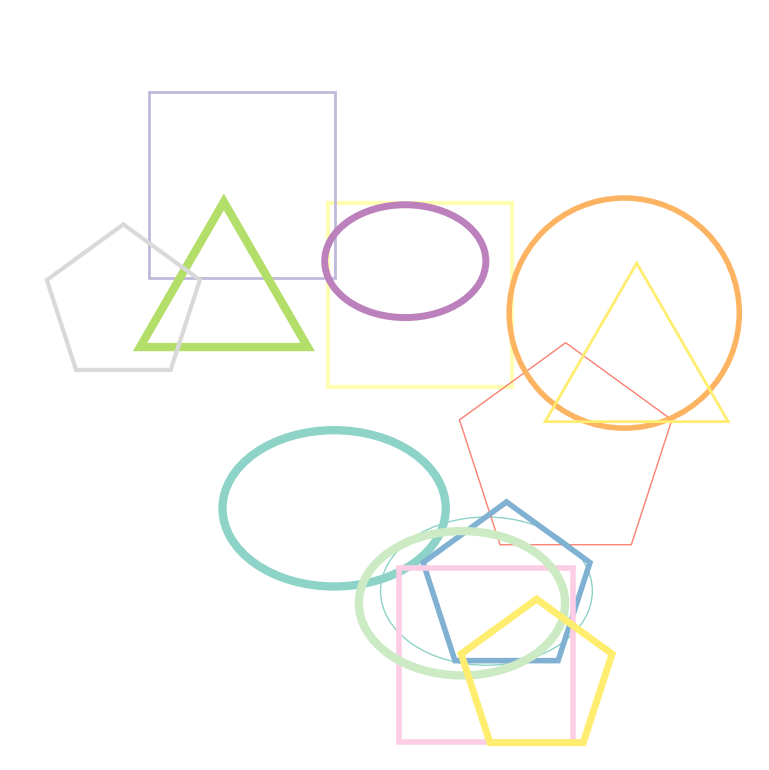[{"shape": "oval", "thickness": 0.5, "radius": 0.69, "center": [0.632, 0.232]}, {"shape": "oval", "thickness": 3, "radius": 0.72, "center": [0.434, 0.34]}, {"shape": "square", "thickness": 1.5, "radius": 0.6, "center": [0.545, 0.617]}, {"shape": "square", "thickness": 1, "radius": 0.6, "center": [0.314, 0.76]}, {"shape": "pentagon", "thickness": 0.5, "radius": 0.73, "center": [0.735, 0.41]}, {"shape": "pentagon", "thickness": 2, "radius": 0.57, "center": [0.658, 0.234]}, {"shape": "circle", "thickness": 2, "radius": 0.75, "center": [0.811, 0.593]}, {"shape": "triangle", "thickness": 3, "radius": 0.63, "center": [0.291, 0.612]}, {"shape": "square", "thickness": 2, "radius": 0.57, "center": [0.631, 0.149]}, {"shape": "pentagon", "thickness": 1.5, "radius": 0.52, "center": [0.16, 0.604]}, {"shape": "oval", "thickness": 2.5, "radius": 0.52, "center": [0.526, 0.661]}, {"shape": "oval", "thickness": 3, "radius": 0.67, "center": [0.6, 0.217]}, {"shape": "triangle", "thickness": 1, "radius": 0.69, "center": [0.827, 0.521]}, {"shape": "pentagon", "thickness": 2.5, "radius": 0.52, "center": [0.697, 0.119]}]